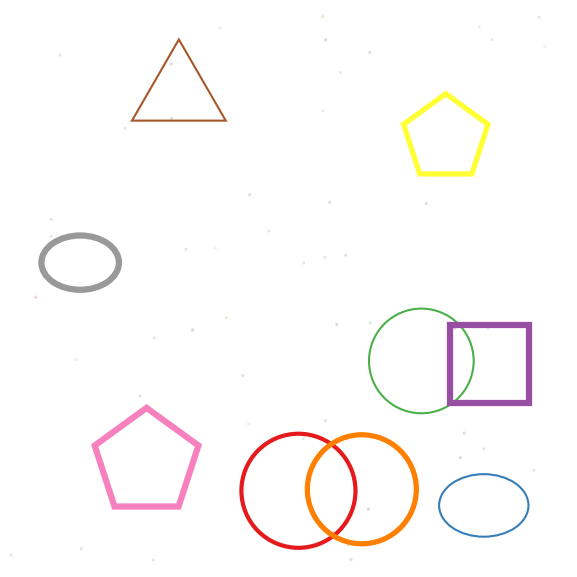[{"shape": "circle", "thickness": 2, "radius": 0.49, "center": [0.517, 0.149]}, {"shape": "oval", "thickness": 1, "radius": 0.39, "center": [0.838, 0.124]}, {"shape": "circle", "thickness": 1, "radius": 0.45, "center": [0.73, 0.374]}, {"shape": "square", "thickness": 3, "radius": 0.34, "center": [0.848, 0.368]}, {"shape": "circle", "thickness": 2.5, "radius": 0.47, "center": [0.627, 0.152]}, {"shape": "pentagon", "thickness": 2.5, "radius": 0.38, "center": [0.772, 0.76]}, {"shape": "triangle", "thickness": 1, "radius": 0.47, "center": [0.31, 0.837]}, {"shape": "pentagon", "thickness": 3, "radius": 0.47, "center": [0.254, 0.198]}, {"shape": "oval", "thickness": 3, "radius": 0.34, "center": [0.139, 0.544]}]